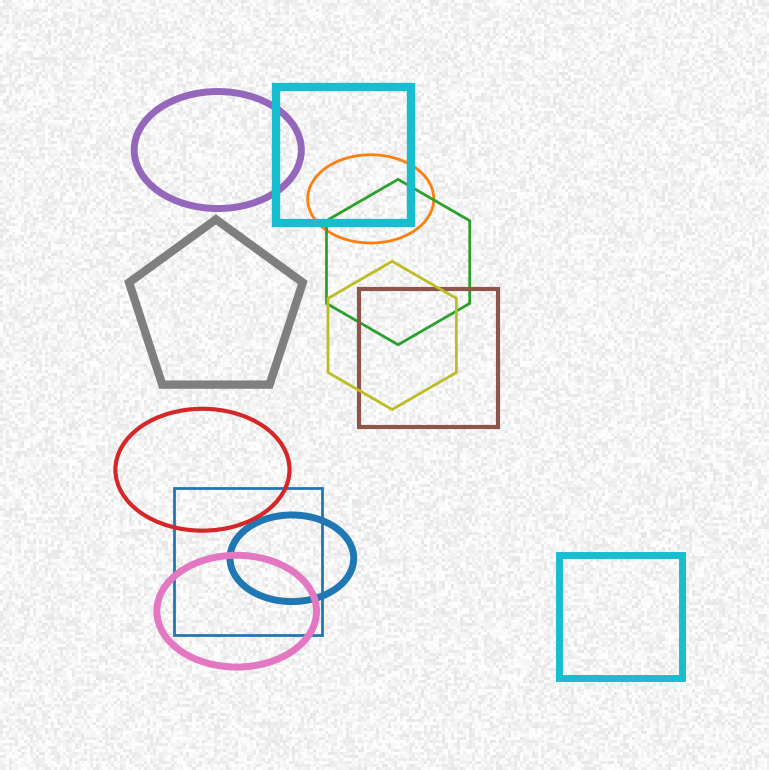[{"shape": "oval", "thickness": 2.5, "radius": 0.4, "center": [0.379, 0.275]}, {"shape": "square", "thickness": 1, "radius": 0.48, "center": [0.322, 0.271]}, {"shape": "oval", "thickness": 1, "radius": 0.41, "center": [0.481, 0.742]}, {"shape": "hexagon", "thickness": 1, "radius": 0.54, "center": [0.517, 0.66]}, {"shape": "oval", "thickness": 1.5, "radius": 0.57, "center": [0.263, 0.39]}, {"shape": "oval", "thickness": 2.5, "radius": 0.54, "center": [0.283, 0.805]}, {"shape": "square", "thickness": 1.5, "radius": 0.45, "center": [0.557, 0.535]}, {"shape": "oval", "thickness": 2.5, "radius": 0.52, "center": [0.307, 0.206]}, {"shape": "pentagon", "thickness": 3, "radius": 0.59, "center": [0.28, 0.596]}, {"shape": "hexagon", "thickness": 1, "radius": 0.48, "center": [0.509, 0.564]}, {"shape": "square", "thickness": 3, "radius": 0.44, "center": [0.446, 0.799]}, {"shape": "square", "thickness": 2.5, "radius": 0.4, "center": [0.806, 0.199]}]